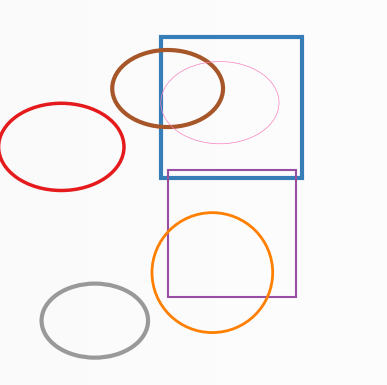[{"shape": "oval", "thickness": 2.5, "radius": 0.81, "center": [0.158, 0.618]}, {"shape": "square", "thickness": 3, "radius": 0.91, "center": [0.598, 0.72]}, {"shape": "square", "thickness": 1.5, "radius": 0.83, "center": [0.599, 0.393]}, {"shape": "circle", "thickness": 2, "radius": 0.78, "center": [0.548, 0.292]}, {"shape": "oval", "thickness": 3, "radius": 0.71, "center": [0.433, 0.77]}, {"shape": "oval", "thickness": 0.5, "radius": 0.76, "center": [0.568, 0.733]}, {"shape": "oval", "thickness": 3, "radius": 0.69, "center": [0.245, 0.167]}]